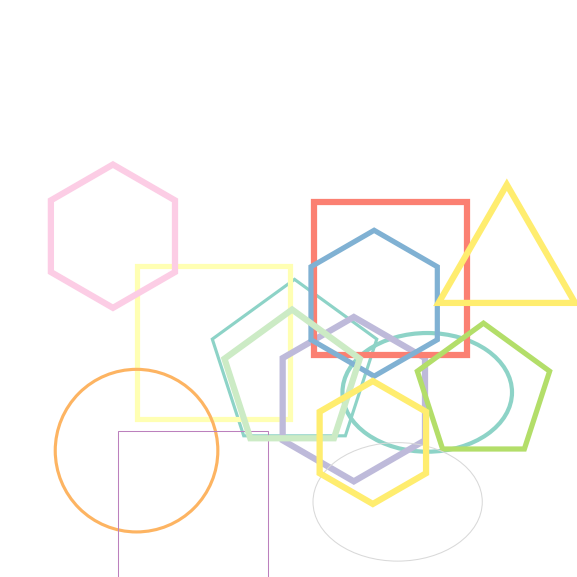[{"shape": "oval", "thickness": 2, "radius": 0.73, "center": [0.74, 0.32]}, {"shape": "pentagon", "thickness": 1.5, "radius": 0.75, "center": [0.51, 0.366]}, {"shape": "square", "thickness": 2.5, "radius": 0.66, "center": [0.369, 0.407]}, {"shape": "hexagon", "thickness": 3, "radius": 0.71, "center": [0.613, 0.308]}, {"shape": "square", "thickness": 3, "radius": 0.66, "center": [0.676, 0.517]}, {"shape": "hexagon", "thickness": 2.5, "radius": 0.63, "center": [0.648, 0.474]}, {"shape": "circle", "thickness": 1.5, "radius": 0.7, "center": [0.236, 0.219]}, {"shape": "pentagon", "thickness": 2.5, "radius": 0.6, "center": [0.837, 0.319]}, {"shape": "hexagon", "thickness": 3, "radius": 0.62, "center": [0.196, 0.59]}, {"shape": "oval", "thickness": 0.5, "radius": 0.73, "center": [0.689, 0.13]}, {"shape": "square", "thickness": 0.5, "radius": 0.65, "center": [0.334, 0.123]}, {"shape": "pentagon", "thickness": 3, "radius": 0.62, "center": [0.506, 0.34]}, {"shape": "hexagon", "thickness": 3, "radius": 0.53, "center": [0.646, 0.233]}, {"shape": "triangle", "thickness": 3, "radius": 0.68, "center": [0.878, 0.543]}]